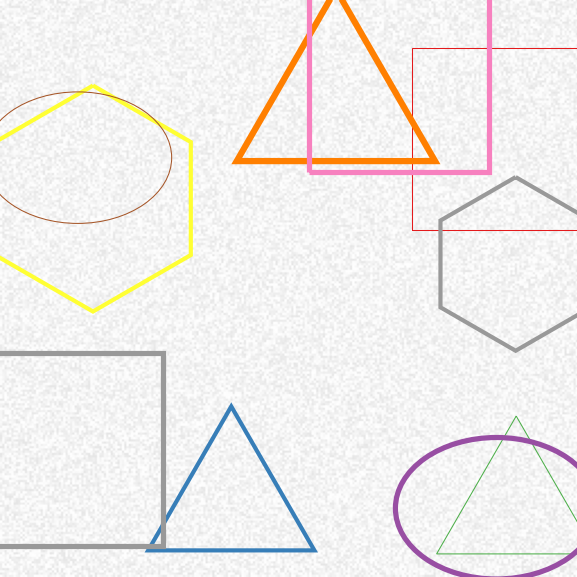[{"shape": "square", "thickness": 0.5, "radius": 0.79, "center": [0.87, 0.759]}, {"shape": "triangle", "thickness": 2, "radius": 0.83, "center": [0.4, 0.129]}, {"shape": "triangle", "thickness": 0.5, "radius": 0.8, "center": [0.894, 0.12]}, {"shape": "oval", "thickness": 2.5, "radius": 0.88, "center": [0.86, 0.119]}, {"shape": "triangle", "thickness": 3, "radius": 0.99, "center": [0.582, 0.819]}, {"shape": "hexagon", "thickness": 2, "radius": 0.98, "center": [0.161, 0.655]}, {"shape": "oval", "thickness": 0.5, "radius": 0.81, "center": [0.135, 0.726]}, {"shape": "square", "thickness": 2.5, "radius": 0.78, "center": [0.691, 0.857]}, {"shape": "hexagon", "thickness": 2, "radius": 0.75, "center": [0.893, 0.542]}, {"shape": "square", "thickness": 2.5, "radius": 0.83, "center": [0.115, 0.22]}]